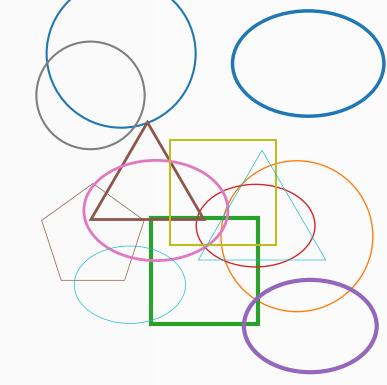[{"shape": "circle", "thickness": 1.5, "radius": 0.96, "center": [0.313, 0.861]}, {"shape": "oval", "thickness": 2.5, "radius": 0.98, "center": [0.795, 0.835]}, {"shape": "circle", "thickness": 1, "radius": 0.98, "center": [0.766, 0.386]}, {"shape": "square", "thickness": 3, "radius": 0.69, "center": [0.528, 0.296]}, {"shape": "oval", "thickness": 1, "radius": 0.77, "center": [0.66, 0.414]}, {"shape": "oval", "thickness": 3, "radius": 0.86, "center": [0.801, 0.153]}, {"shape": "triangle", "thickness": 2, "radius": 0.84, "center": [0.38, 0.514]}, {"shape": "pentagon", "thickness": 0.5, "radius": 0.7, "center": [0.24, 0.384]}, {"shape": "oval", "thickness": 2, "radius": 0.93, "center": [0.402, 0.453]}, {"shape": "circle", "thickness": 1.5, "radius": 0.7, "center": [0.234, 0.752]}, {"shape": "square", "thickness": 1.5, "radius": 0.68, "center": [0.576, 0.5]}, {"shape": "triangle", "thickness": 0.5, "radius": 0.95, "center": [0.676, 0.42]}, {"shape": "oval", "thickness": 0.5, "radius": 0.72, "center": [0.335, 0.26]}]